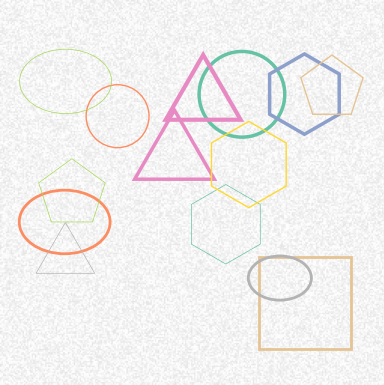[{"shape": "circle", "thickness": 2.5, "radius": 0.56, "center": [0.628, 0.755]}, {"shape": "hexagon", "thickness": 0.5, "radius": 0.52, "center": [0.587, 0.417]}, {"shape": "circle", "thickness": 1, "radius": 0.41, "center": [0.305, 0.698]}, {"shape": "oval", "thickness": 2, "radius": 0.59, "center": [0.168, 0.423]}, {"shape": "hexagon", "thickness": 2.5, "radius": 0.52, "center": [0.791, 0.756]}, {"shape": "triangle", "thickness": 3, "radius": 0.56, "center": [0.528, 0.745]}, {"shape": "triangle", "thickness": 2.5, "radius": 0.6, "center": [0.453, 0.594]}, {"shape": "oval", "thickness": 0.5, "radius": 0.6, "center": [0.17, 0.789]}, {"shape": "pentagon", "thickness": 0.5, "radius": 0.45, "center": [0.187, 0.497]}, {"shape": "hexagon", "thickness": 1, "radius": 0.56, "center": [0.646, 0.573]}, {"shape": "pentagon", "thickness": 1, "radius": 0.43, "center": [0.862, 0.772]}, {"shape": "square", "thickness": 2, "radius": 0.6, "center": [0.793, 0.213]}, {"shape": "triangle", "thickness": 0.5, "radius": 0.44, "center": [0.17, 0.334]}, {"shape": "oval", "thickness": 2, "radius": 0.41, "center": [0.727, 0.278]}]